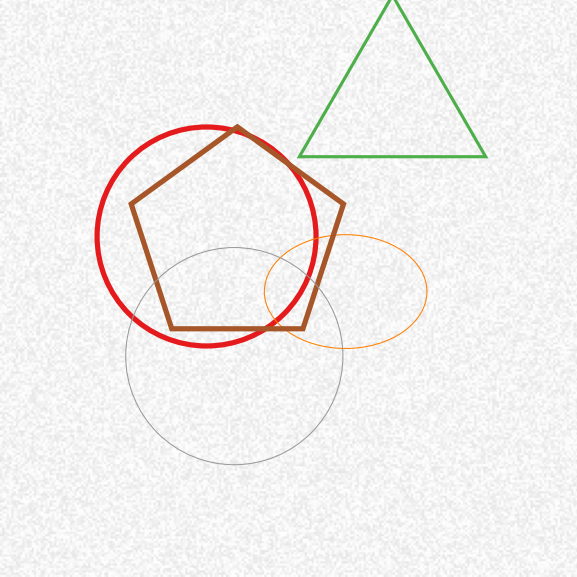[{"shape": "circle", "thickness": 2.5, "radius": 0.95, "center": [0.358, 0.59]}, {"shape": "triangle", "thickness": 1.5, "radius": 0.93, "center": [0.68, 0.821]}, {"shape": "oval", "thickness": 0.5, "radius": 0.7, "center": [0.599, 0.494]}, {"shape": "pentagon", "thickness": 2.5, "radius": 0.97, "center": [0.411, 0.586]}, {"shape": "circle", "thickness": 0.5, "radius": 0.94, "center": [0.406, 0.382]}]